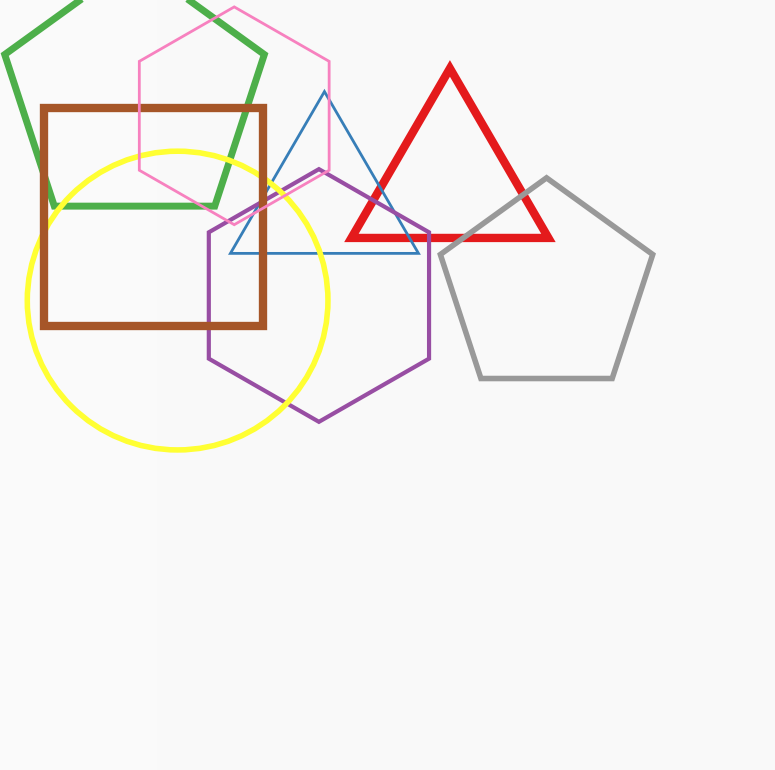[{"shape": "triangle", "thickness": 3, "radius": 0.73, "center": [0.581, 0.764]}, {"shape": "triangle", "thickness": 1, "radius": 0.7, "center": [0.419, 0.741]}, {"shape": "pentagon", "thickness": 2.5, "radius": 0.88, "center": [0.174, 0.875]}, {"shape": "hexagon", "thickness": 1.5, "radius": 0.82, "center": [0.412, 0.616]}, {"shape": "circle", "thickness": 2, "radius": 0.97, "center": [0.229, 0.61]}, {"shape": "square", "thickness": 3, "radius": 0.71, "center": [0.198, 0.718]}, {"shape": "hexagon", "thickness": 1, "radius": 0.71, "center": [0.302, 0.85]}, {"shape": "pentagon", "thickness": 2, "radius": 0.72, "center": [0.705, 0.625]}]